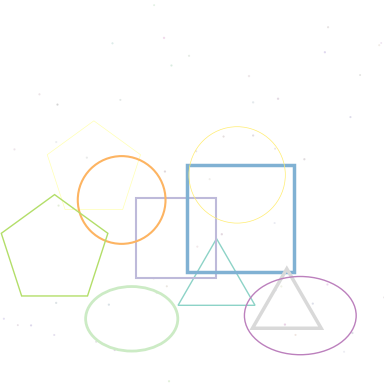[{"shape": "triangle", "thickness": 1, "radius": 0.58, "center": [0.562, 0.265]}, {"shape": "pentagon", "thickness": 0.5, "radius": 0.64, "center": [0.244, 0.559]}, {"shape": "square", "thickness": 1.5, "radius": 0.52, "center": [0.457, 0.383]}, {"shape": "square", "thickness": 2.5, "radius": 0.69, "center": [0.625, 0.432]}, {"shape": "circle", "thickness": 1.5, "radius": 0.57, "center": [0.316, 0.481]}, {"shape": "pentagon", "thickness": 1, "radius": 0.73, "center": [0.142, 0.349]}, {"shape": "triangle", "thickness": 2.5, "radius": 0.51, "center": [0.745, 0.199]}, {"shape": "oval", "thickness": 1, "radius": 0.73, "center": [0.78, 0.18]}, {"shape": "oval", "thickness": 2, "radius": 0.6, "center": [0.342, 0.172]}, {"shape": "circle", "thickness": 0.5, "radius": 0.63, "center": [0.616, 0.546]}]